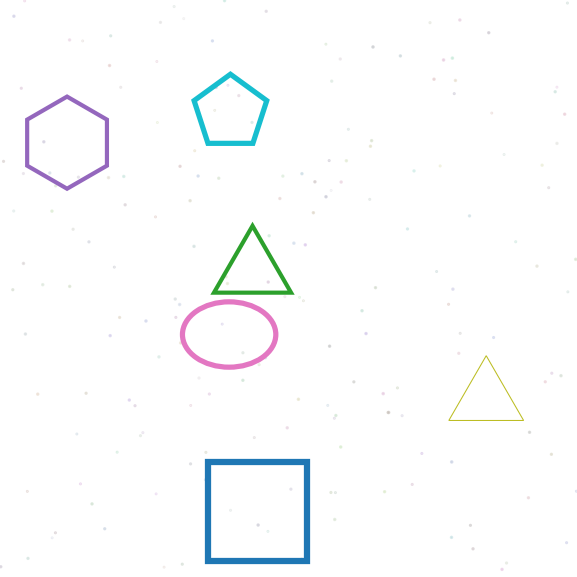[{"shape": "square", "thickness": 3, "radius": 0.43, "center": [0.446, 0.114]}, {"shape": "triangle", "thickness": 2, "radius": 0.39, "center": [0.437, 0.531]}, {"shape": "hexagon", "thickness": 2, "radius": 0.4, "center": [0.116, 0.752]}, {"shape": "oval", "thickness": 2.5, "radius": 0.4, "center": [0.397, 0.42]}, {"shape": "triangle", "thickness": 0.5, "radius": 0.37, "center": [0.842, 0.308]}, {"shape": "pentagon", "thickness": 2.5, "radius": 0.33, "center": [0.399, 0.804]}]